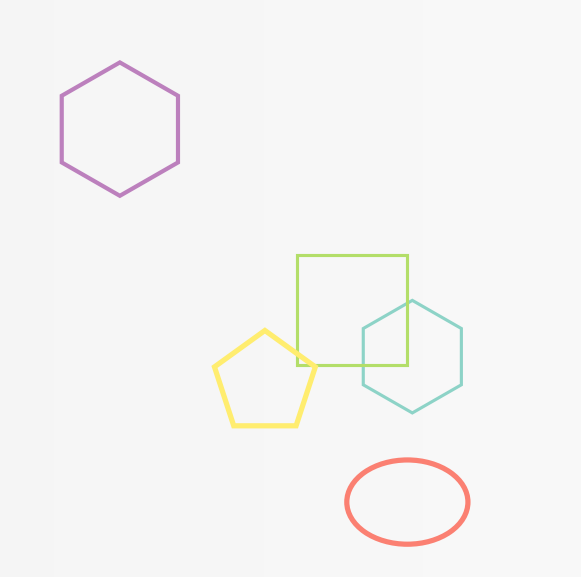[{"shape": "hexagon", "thickness": 1.5, "radius": 0.49, "center": [0.709, 0.382]}, {"shape": "oval", "thickness": 2.5, "radius": 0.52, "center": [0.701, 0.13]}, {"shape": "square", "thickness": 1.5, "radius": 0.47, "center": [0.605, 0.463]}, {"shape": "hexagon", "thickness": 2, "radius": 0.58, "center": [0.206, 0.776]}, {"shape": "pentagon", "thickness": 2.5, "radius": 0.46, "center": [0.456, 0.336]}]